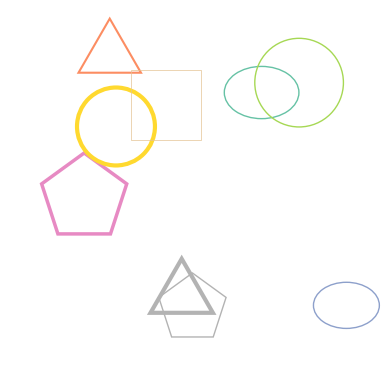[{"shape": "oval", "thickness": 1, "radius": 0.48, "center": [0.68, 0.76]}, {"shape": "triangle", "thickness": 1.5, "radius": 0.47, "center": [0.285, 0.858]}, {"shape": "oval", "thickness": 1, "radius": 0.43, "center": [0.9, 0.207]}, {"shape": "pentagon", "thickness": 2.5, "radius": 0.58, "center": [0.219, 0.486]}, {"shape": "circle", "thickness": 1, "radius": 0.58, "center": [0.777, 0.785]}, {"shape": "circle", "thickness": 3, "radius": 0.51, "center": [0.301, 0.671]}, {"shape": "square", "thickness": 0.5, "radius": 0.46, "center": [0.43, 0.727]}, {"shape": "triangle", "thickness": 3, "radius": 0.47, "center": [0.472, 0.234]}, {"shape": "pentagon", "thickness": 1, "radius": 0.46, "center": [0.5, 0.199]}]